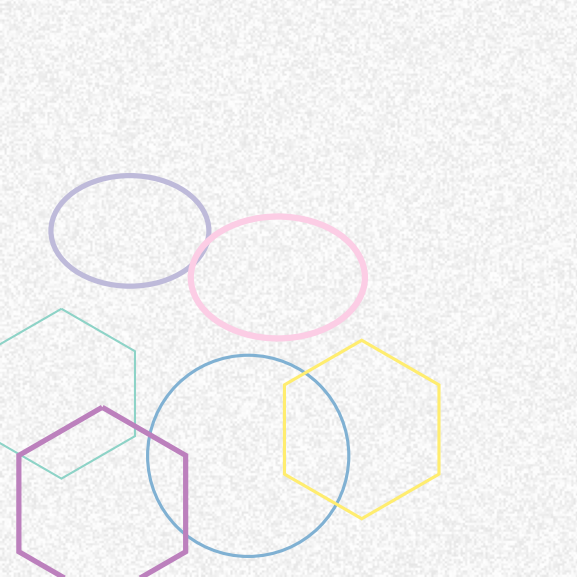[{"shape": "hexagon", "thickness": 1, "radius": 0.74, "center": [0.106, 0.317]}, {"shape": "oval", "thickness": 2.5, "radius": 0.68, "center": [0.225, 0.599]}, {"shape": "circle", "thickness": 1.5, "radius": 0.87, "center": [0.43, 0.21]}, {"shape": "oval", "thickness": 3, "radius": 0.75, "center": [0.481, 0.519]}, {"shape": "hexagon", "thickness": 2.5, "radius": 0.83, "center": [0.177, 0.127]}, {"shape": "hexagon", "thickness": 1.5, "radius": 0.77, "center": [0.626, 0.255]}]